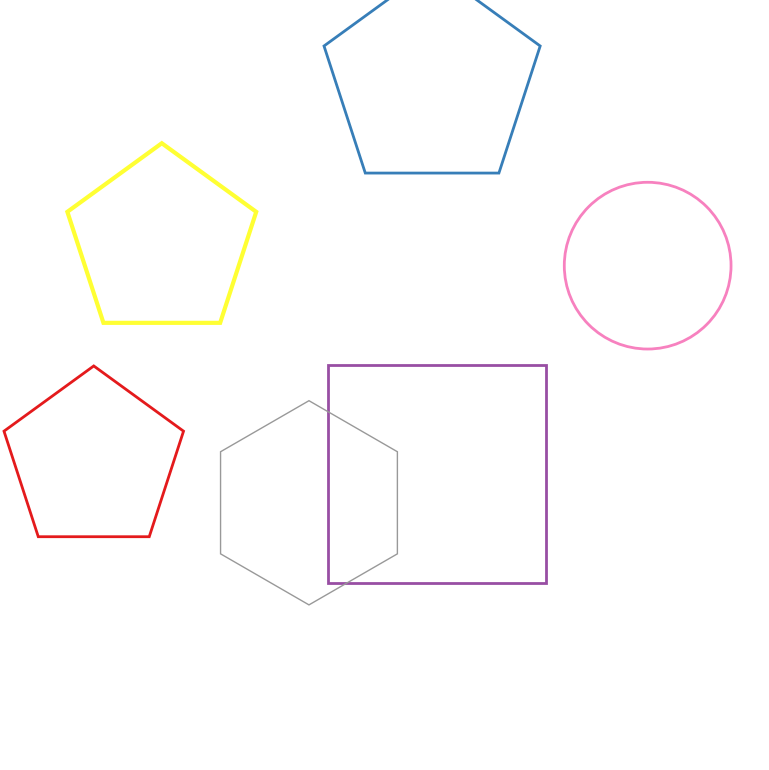[{"shape": "pentagon", "thickness": 1, "radius": 0.61, "center": [0.122, 0.402]}, {"shape": "pentagon", "thickness": 1, "radius": 0.74, "center": [0.561, 0.895]}, {"shape": "square", "thickness": 1, "radius": 0.71, "center": [0.568, 0.384]}, {"shape": "pentagon", "thickness": 1.5, "radius": 0.64, "center": [0.21, 0.685]}, {"shape": "circle", "thickness": 1, "radius": 0.54, "center": [0.841, 0.655]}, {"shape": "hexagon", "thickness": 0.5, "radius": 0.66, "center": [0.401, 0.347]}]